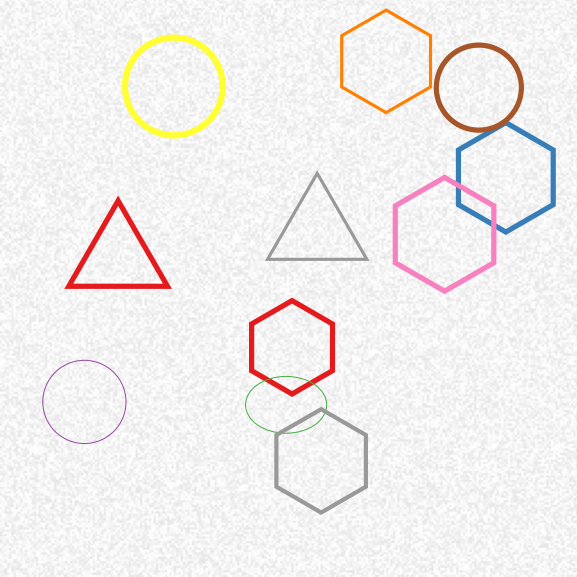[{"shape": "hexagon", "thickness": 2.5, "radius": 0.4, "center": [0.506, 0.398]}, {"shape": "triangle", "thickness": 2.5, "radius": 0.49, "center": [0.205, 0.553]}, {"shape": "hexagon", "thickness": 2.5, "radius": 0.47, "center": [0.876, 0.692]}, {"shape": "oval", "thickness": 0.5, "radius": 0.35, "center": [0.495, 0.298]}, {"shape": "circle", "thickness": 0.5, "radius": 0.36, "center": [0.146, 0.303]}, {"shape": "hexagon", "thickness": 1.5, "radius": 0.44, "center": [0.669, 0.893]}, {"shape": "circle", "thickness": 3, "radius": 0.42, "center": [0.301, 0.849]}, {"shape": "circle", "thickness": 2.5, "radius": 0.37, "center": [0.829, 0.847]}, {"shape": "hexagon", "thickness": 2.5, "radius": 0.49, "center": [0.77, 0.593]}, {"shape": "hexagon", "thickness": 2, "radius": 0.45, "center": [0.556, 0.201]}, {"shape": "triangle", "thickness": 1.5, "radius": 0.5, "center": [0.549, 0.6]}]